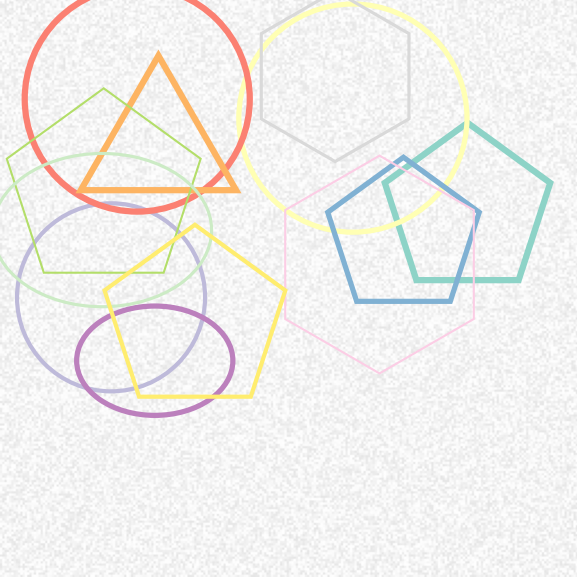[{"shape": "pentagon", "thickness": 3, "radius": 0.75, "center": [0.81, 0.636]}, {"shape": "circle", "thickness": 2.5, "radius": 0.99, "center": [0.611, 0.795]}, {"shape": "circle", "thickness": 2, "radius": 0.81, "center": [0.192, 0.484]}, {"shape": "circle", "thickness": 3, "radius": 0.97, "center": [0.238, 0.828]}, {"shape": "pentagon", "thickness": 2.5, "radius": 0.69, "center": [0.699, 0.589]}, {"shape": "triangle", "thickness": 3, "radius": 0.78, "center": [0.274, 0.747]}, {"shape": "pentagon", "thickness": 1, "radius": 0.88, "center": [0.18, 0.67]}, {"shape": "hexagon", "thickness": 1, "radius": 0.94, "center": [0.657, 0.541]}, {"shape": "hexagon", "thickness": 1.5, "radius": 0.74, "center": [0.58, 0.867]}, {"shape": "oval", "thickness": 2.5, "radius": 0.68, "center": [0.268, 0.375]}, {"shape": "oval", "thickness": 1.5, "radius": 0.95, "center": [0.177, 0.601]}, {"shape": "pentagon", "thickness": 2, "radius": 0.82, "center": [0.338, 0.445]}]